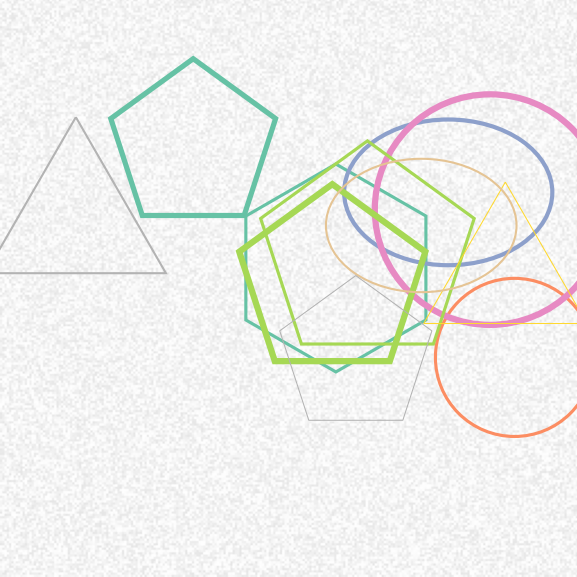[{"shape": "pentagon", "thickness": 2.5, "radius": 0.75, "center": [0.335, 0.747]}, {"shape": "hexagon", "thickness": 1.5, "radius": 0.9, "center": [0.582, 0.535]}, {"shape": "circle", "thickness": 1.5, "radius": 0.68, "center": [0.891, 0.38]}, {"shape": "oval", "thickness": 2, "radius": 0.9, "center": [0.776, 0.666]}, {"shape": "circle", "thickness": 3, "radius": 1.0, "center": [0.849, 0.636]}, {"shape": "pentagon", "thickness": 1.5, "radius": 0.97, "center": [0.636, 0.561]}, {"shape": "pentagon", "thickness": 3, "radius": 0.85, "center": [0.575, 0.511]}, {"shape": "triangle", "thickness": 0.5, "radius": 0.82, "center": [0.875, 0.521]}, {"shape": "oval", "thickness": 1, "radius": 0.82, "center": [0.729, 0.609]}, {"shape": "triangle", "thickness": 1, "radius": 0.9, "center": [0.131, 0.616]}, {"shape": "pentagon", "thickness": 0.5, "radius": 0.69, "center": [0.616, 0.383]}]